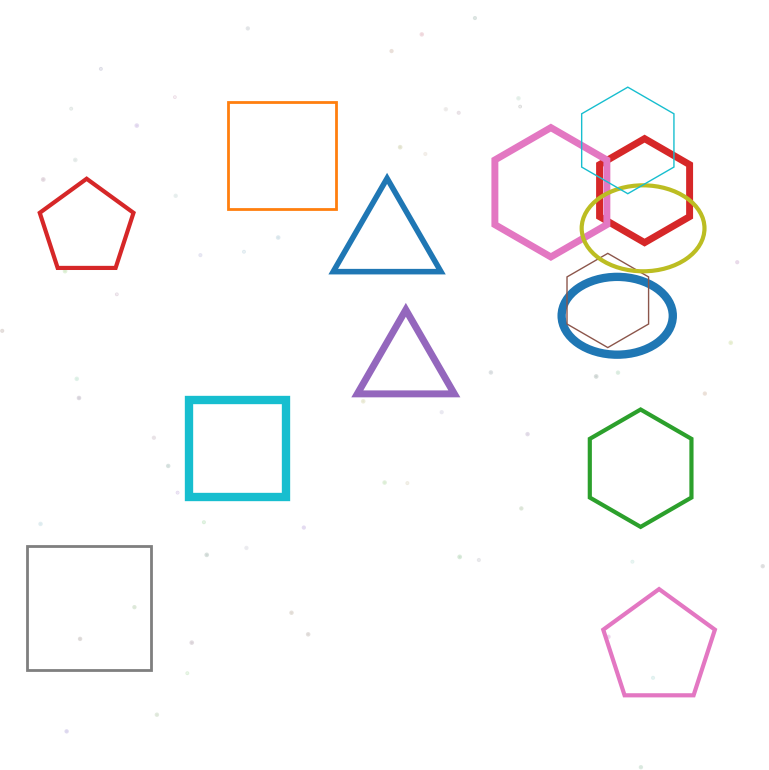[{"shape": "triangle", "thickness": 2, "radius": 0.4, "center": [0.503, 0.688]}, {"shape": "oval", "thickness": 3, "radius": 0.36, "center": [0.802, 0.59]}, {"shape": "square", "thickness": 1, "radius": 0.35, "center": [0.366, 0.798]}, {"shape": "hexagon", "thickness": 1.5, "radius": 0.38, "center": [0.832, 0.392]}, {"shape": "pentagon", "thickness": 1.5, "radius": 0.32, "center": [0.112, 0.704]}, {"shape": "hexagon", "thickness": 2.5, "radius": 0.34, "center": [0.837, 0.752]}, {"shape": "triangle", "thickness": 2.5, "radius": 0.36, "center": [0.527, 0.525]}, {"shape": "hexagon", "thickness": 0.5, "radius": 0.31, "center": [0.789, 0.61]}, {"shape": "pentagon", "thickness": 1.5, "radius": 0.38, "center": [0.856, 0.159]}, {"shape": "hexagon", "thickness": 2.5, "radius": 0.42, "center": [0.715, 0.75]}, {"shape": "square", "thickness": 1, "radius": 0.4, "center": [0.115, 0.211]}, {"shape": "oval", "thickness": 1.5, "radius": 0.4, "center": [0.835, 0.703]}, {"shape": "square", "thickness": 3, "radius": 0.32, "center": [0.308, 0.418]}, {"shape": "hexagon", "thickness": 0.5, "radius": 0.35, "center": [0.815, 0.818]}]